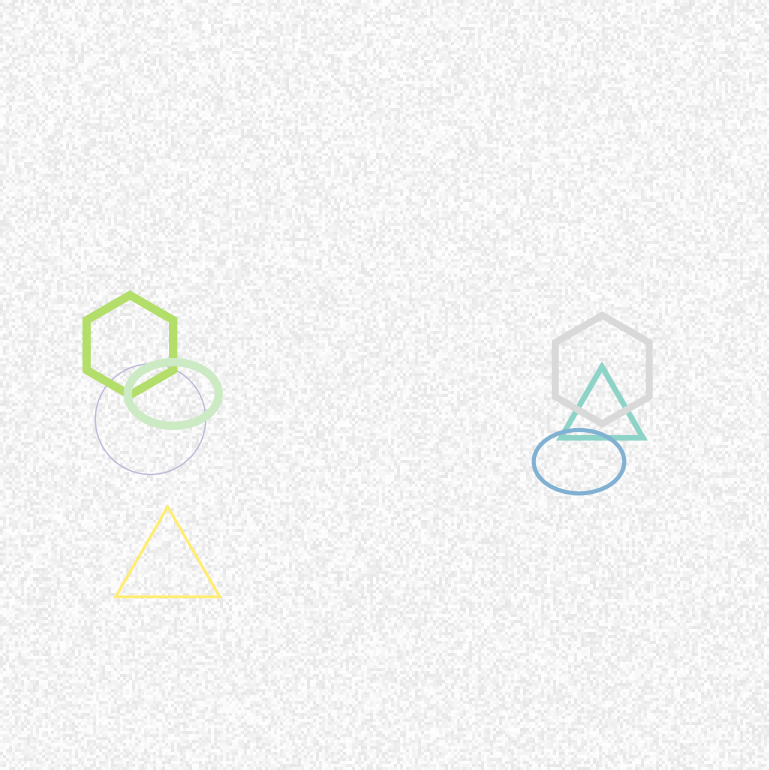[{"shape": "triangle", "thickness": 2, "radius": 0.31, "center": [0.782, 0.462]}, {"shape": "circle", "thickness": 0.5, "radius": 0.36, "center": [0.195, 0.456]}, {"shape": "oval", "thickness": 1.5, "radius": 0.29, "center": [0.752, 0.4]}, {"shape": "hexagon", "thickness": 3, "radius": 0.32, "center": [0.169, 0.552]}, {"shape": "hexagon", "thickness": 2.5, "radius": 0.35, "center": [0.782, 0.52]}, {"shape": "oval", "thickness": 3, "radius": 0.3, "center": [0.225, 0.488]}, {"shape": "triangle", "thickness": 1, "radius": 0.39, "center": [0.218, 0.264]}]